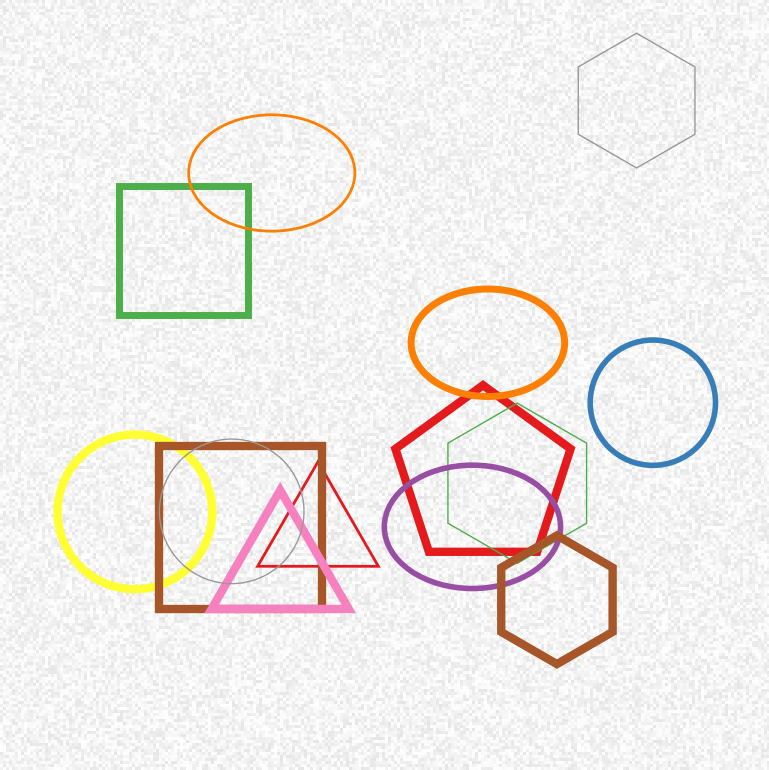[{"shape": "pentagon", "thickness": 3, "radius": 0.6, "center": [0.627, 0.38]}, {"shape": "triangle", "thickness": 1, "radius": 0.45, "center": [0.413, 0.31]}, {"shape": "circle", "thickness": 2, "radius": 0.41, "center": [0.848, 0.477]}, {"shape": "hexagon", "thickness": 0.5, "radius": 0.52, "center": [0.672, 0.372]}, {"shape": "square", "thickness": 2.5, "radius": 0.42, "center": [0.239, 0.675]}, {"shape": "oval", "thickness": 2, "radius": 0.57, "center": [0.614, 0.316]}, {"shape": "oval", "thickness": 2.5, "radius": 0.5, "center": [0.634, 0.555]}, {"shape": "oval", "thickness": 1, "radius": 0.54, "center": [0.353, 0.775]}, {"shape": "circle", "thickness": 3, "radius": 0.5, "center": [0.175, 0.335]}, {"shape": "square", "thickness": 3, "radius": 0.53, "center": [0.312, 0.315]}, {"shape": "hexagon", "thickness": 3, "radius": 0.42, "center": [0.723, 0.221]}, {"shape": "triangle", "thickness": 3, "radius": 0.51, "center": [0.364, 0.261]}, {"shape": "circle", "thickness": 0.5, "radius": 0.47, "center": [0.301, 0.336]}, {"shape": "hexagon", "thickness": 0.5, "radius": 0.44, "center": [0.827, 0.869]}]